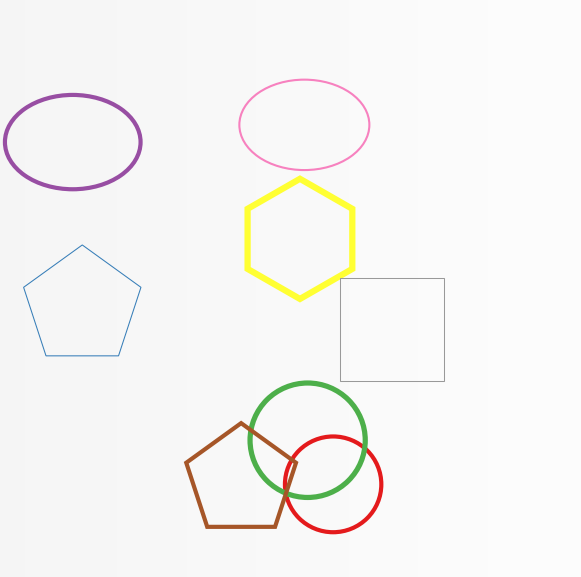[{"shape": "circle", "thickness": 2, "radius": 0.41, "center": [0.573, 0.16]}, {"shape": "pentagon", "thickness": 0.5, "radius": 0.53, "center": [0.142, 0.469]}, {"shape": "circle", "thickness": 2.5, "radius": 0.5, "center": [0.529, 0.237]}, {"shape": "oval", "thickness": 2, "radius": 0.58, "center": [0.125, 0.753]}, {"shape": "hexagon", "thickness": 3, "radius": 0.52, "center": [0.516, 0.586]}, {"shape": "pentagon", "thickness": 2, "radius": 0.5, "center": [0.415, 0.167]}, {"shape": "oval", "thickness": 1, "radius": 0.56, "center": [0.524, 0.783]}, {"shape": "square", "thickness": 0.5, "radius": 0.45, "center": [0.674, 0.428]}]